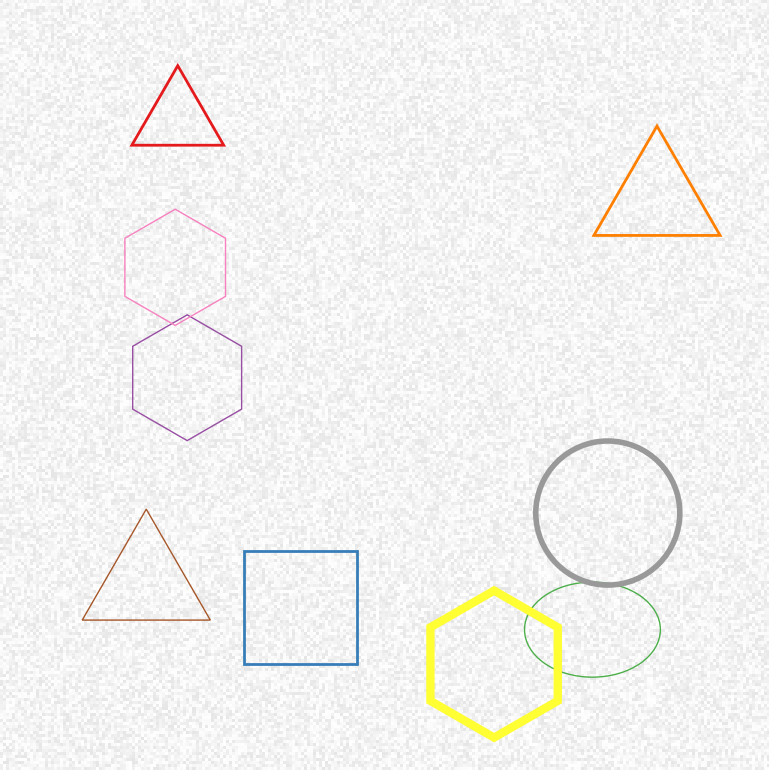[{"shape": "triangle", "thickness": 1, "radius": 0.34, "center": [0.231, 0.846]}, {"shape": "square", "thickness": 1, "radius": 0.37, "center": [0.39, 0.211]}, {"shape": "oval", "thickness": 0.5, "radius": 0.44, "center": [0.769, 0.182]}, {"shape": "hexagon", "thickness": 0.5, "radius": 0.41, "center": [0.243, 0.509]}, {"shape": "triangle", "thickness": 1, "radius": 0.47, "center": [0.853, 0.742]}, {"shape": "hexagon", "thickness": 3, "radius": 0.48, "center": [0.642, 0.138]}, {"shape": "triangle", "thickness": 0.5, "radius": 0.48, "center": [0.19, 0.243]}, {"shape": "hexagon", "thickness": 0.5, "radius": 0.38, "center": [0.228, 0.653]}, {"shape": "circle", "thickness": 2, "radius": 0.47, "center": [0.789, 0.334]}]